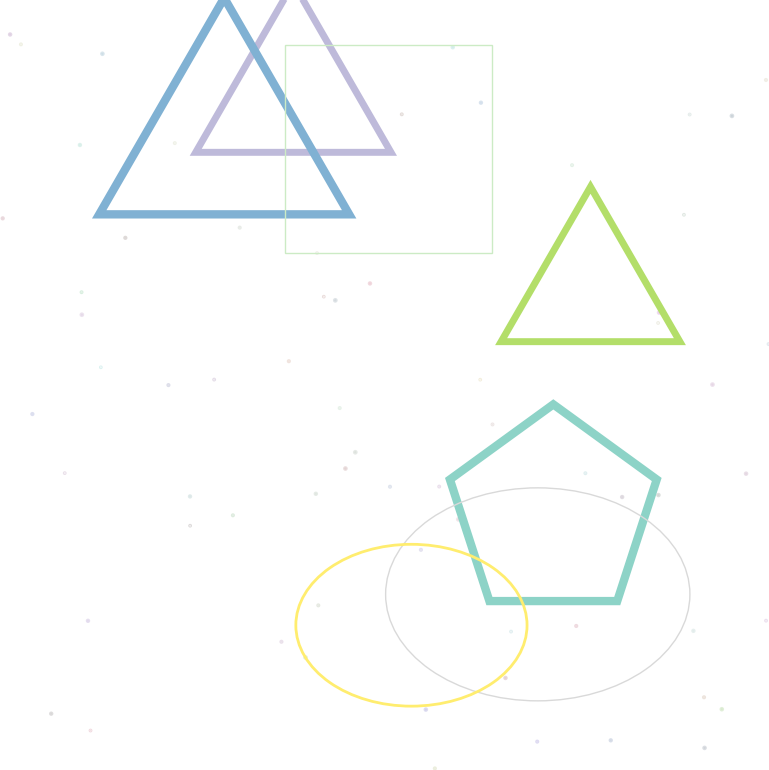[{"shape": "pentagon", "thickness": 3, "radius": 0.71, "center": [0.719, 0.334]}, {"shape": "triangle", "thickness": 2.5, "radius": 0.73, "center": [0.381, 0.875]}, {"shape": "triangle", "thickness": 3, "radius": 0.94, "center": [0.291, 0.815]}, {"shape": "triangle", "thickness": 2.5, "radius": 0.67, "center": [0.767, 0.623]}, {"shape": "oval", "thickness": 0.5, "radius": 0.99, "center": [0.698, 0.228]}, {"shape": "square", "thickness": 0.5, "radius": 0.67, "center": [0.505, 0.806]}, {"shape": "oval", "thickness": 1, "radius": 0.75, "center": [0.534, 0.188]}]